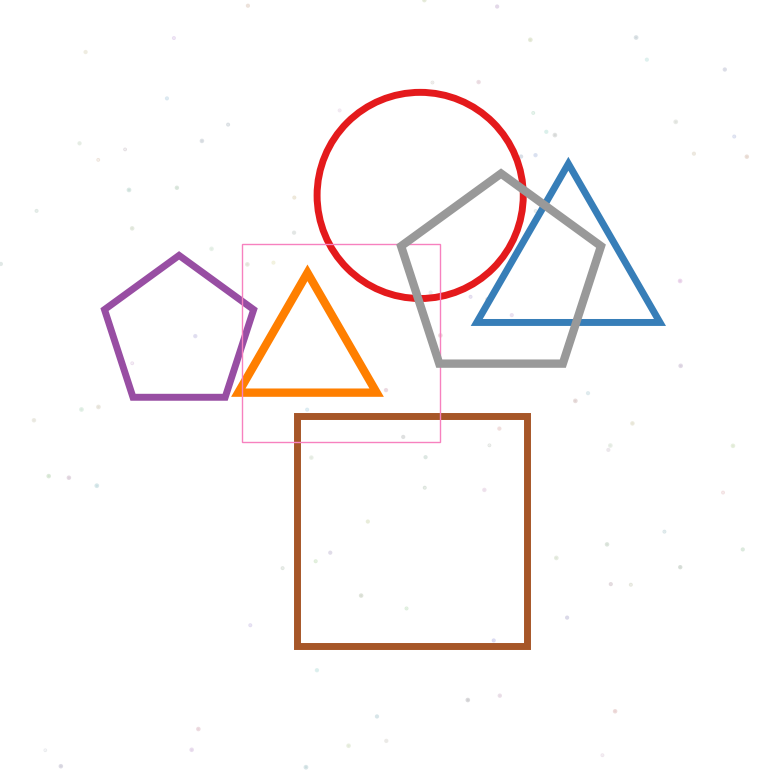[{"shape": "circle", "thickness": 2.5, "radius": 0.67, "center": [0.546, 0.746]}, {"shape": "triangle", "thickness": 2.5, "radius": 0.69, "center": [0.738, 0.65]}, {"shape": "pentagon", "thickness": 2.5, "radius": 0.51, "center": [0.233, 0.566]}, {"shape": "triangle", "thickness": 3, "radius": 0.52, "center": [0.399, 0.542]}, {"shape": "square", "thickness": 2.5, "radius": 0.75, "center": [0.535, 0.311]}, {"shape": "square", "thickness": 0.5, "radius": 0.64, "center": [0.443, 0.554]}, {"shape": "pentagon", "thickness": 3, "radius": 0.68, "center": [0.651, 0.638]}]